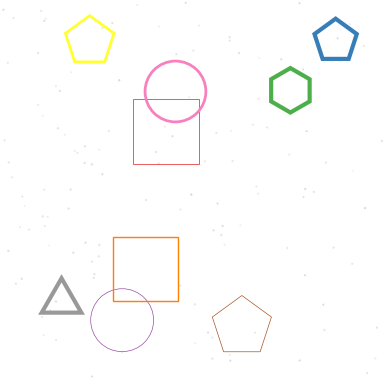[{"shape": "square", "thickness": 0.5, "radius": 0.42, "center": [0.431, 0.659]}, {"shape": "pentagon", "thickness": 3, "radius": 0.29, "center": [0.872, 0.894]}, {"shape": "hexagon", "thickness": 3, "radius": 0.29, "center": [0.754, 0.765]}, {"shape": "circle", "thickness": 0.5, "radius": 0.41, "center": [0.317, 0.168]}, {"shape": "square", "thickness": 1, "radius": 0.42, "center": [0.378, 0.301]}, {"shape": "pentagon", "thickness": 2, "radius": 0.33, "center": [0.233, 0.893]}, {"shape": "pentagon", "thickness": 0.5, "radius": 0.4, "center": [0.628, 0.152]}, {"shape": "circle", "thickness": 2, "radius": 0.39, "center": [0.456, 0.762]}, {"shape": "triangle", "thickness": 3, "radius": 0.3, "center": [0.16, 0.218]}]